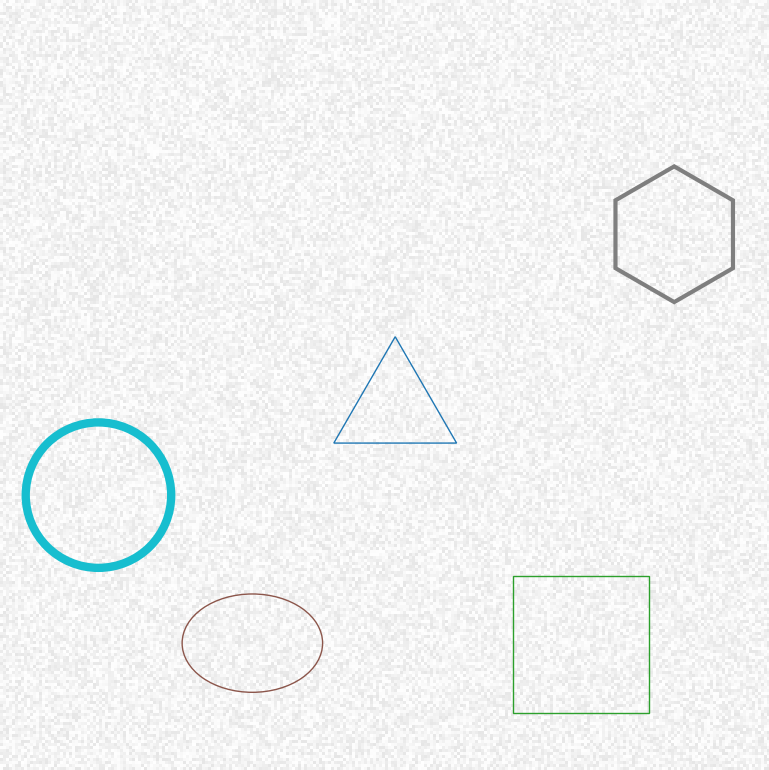[{"shape": "triangle", "thickness": 0.5, "radius": 0.46, "center": [0.513, 0.471]}, {"shape": "square", "thickness": 0.5, "radius": 0.44, "center": [0.755, 0.163]}, {"shape": "oval", "thickness": 0.5, "radius": 0.46, "center": [0.328, 0.165]}, {"shape": "hexagon", "thickness": 1.5, "radius": 0.44, "center": [0.876, 0.696]}, {"shape": "circle", "thickness": 3, "radius": 0.47, "center": [0.128, 0.357]}]